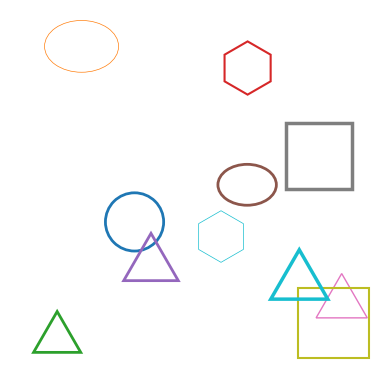[{"shape": "circle", "thickness": 2, "radius": 0.38, "center": [0.349, 0.424]}, {"shape": "oval", "thickness": 0.5, "radius": 0.48, "center": [0.212, 0.88]}, {"shape": "triangle", "thickness": 2, "radius": 0.35, "center": [0.148, 0.12]}, {"shape": "hexagon", "thickness": 1.5, "radius": 0.35, "center": [0.643, 0.823]}, {"shape": "triangle", "thickness": 2, "radius": 0.41, "center": [0.392, 0.312]}, {"shape": "oval", "thickness": 2, "radius": 0.38, "center": [0.642, 0.52]}, {"shape": "triangle", "thickness": 1, "radius": 0.38, "center": [0.888, 0.213]}, {"shape": "square", "thickness": 2.5, "radius": 0.43, "center": [0.83, 0.595]}, {"shape": "square", "thickness": 1.5, "radius": 0.46, "center": [0.866, 0.161]}, {"shape": "hexagon", "thickness": 0.5, "radius": 0.34, "center": [0.574, 0.386]}, {"shape": "triangle", "thickness": 2.5, "radius": 0.43, "center": [0.777, 0.266]}]